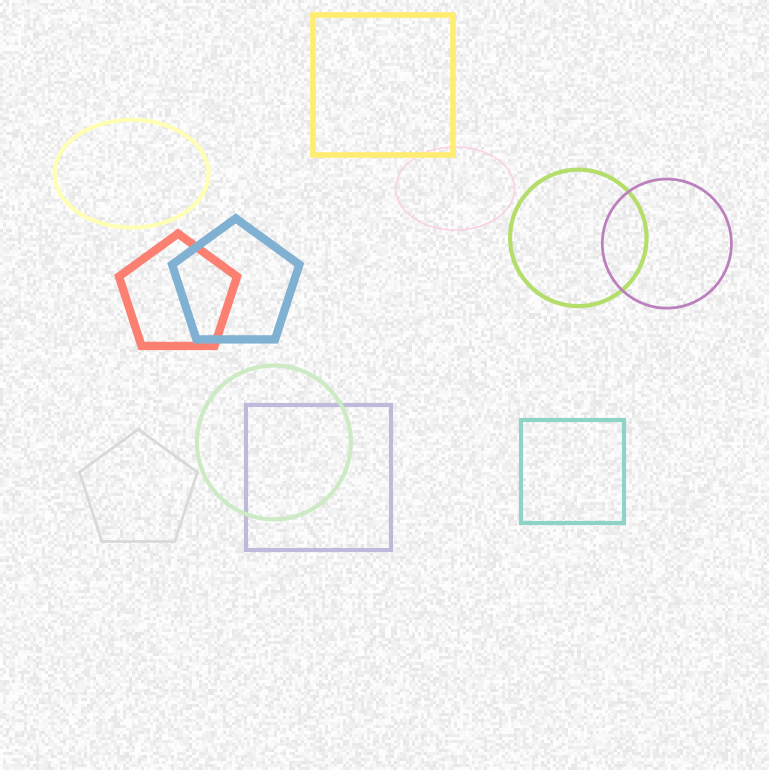[{"shape": "square", "thickness": 1.5, "radius": 0.34, "center": [0.744, 0.388]}, {"shape": "oval", "thickness": 1.5, "radius": 0.5, "center": [0.171, 0.774]}, {"shape": "square", "thickness": 1.5, "radius": 0.47, "center": [0.414, 0.38]}, {"shape": "pentagon", "thickness": 3, "radius": 0.4, "center": [0.231, 0.616]}, {"shape": "pentagon", "thickness": 3, "radius": 0.43, "center": [0.306, 0.629]}, {"shape": "circle", "thickness": 1.5, "radius": 0.44, "center": [0.751, 0.691]}, {"shape": "oval", "thickness": 0.5, "radius": 0.39, "center": [0.591, 0.755]}, {"shape": "pentagon", "thickness": 1, "radius": 0.4, "center": [0.18, 0.362]}, {"shape": "circle", "thickness": 1, "radius": 0.42, "center": [0.866, 0.684]}, {"shape": "circle", "thickness": 1.5, "radius": 0.5, "center": [0.356, 0.425]}, {"shape": "square", "thickness": 2, "radius": 0.45, "center": [0.497, 0.89]}]